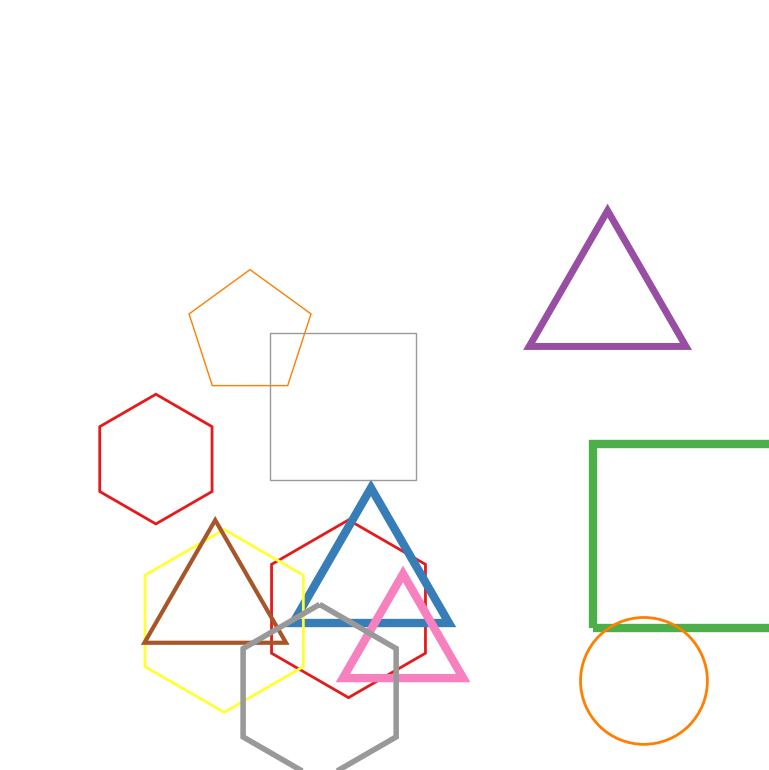[{"shape": "hexagon", "thickness": 1, "radius": 0.42, "center": [0.202, 0.404]}, {"shape": "hexagon", "thickness": 1, "radius": 0.58, "center": [0.453, 0.209]}, {"shape": "triangle", "thickness": 3, "radius": 0.58, "center": [0.482, 0.249]}, {"shape": "square", "thickness": 3, "radius": 0.6, "center": [0.889, 0.304]}, {"shape": "triangle", "thickness": 2.5, "radius": 0.59, "center": [0.789, 0.609]}, {"shape": "circle", "thickness": 1, "radius": 0.41, "center": [0.836, 0.116]}, {"shape": "pentagon", "thickness": 0.5, "radius": 0.42, "center": [0.325, 0.567]}, {"shape": "hexagon", "thickness": 1, "radius": 0.59, "center": [0.291, 0.194]}, {"shape": "triangle", "thickness": 1.5, "radius": 0.53, "center": [0.28, 0.218]}, {"shape": "triangle", "thickness": 3, "radius": 0.45, "center": [0.523, 0.164]}, {"shape": "hexagon", "thickness": 2, "radius": 0.57, "center": [0.415, 0.1]}, {"shape": "square", "thickness": 0.5, "radius": 0.48, "center": [0.446, 0.472]}]